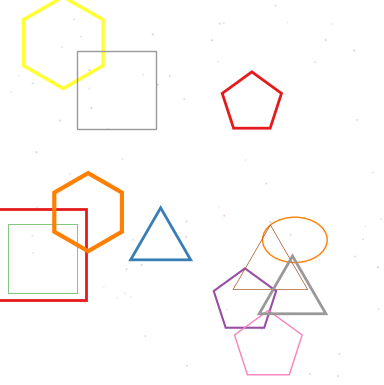[{"shape": "square", "thickness": 2, "radius": 0.59, "center": [0.106, 0.339]}, {"shape": "pentagon", "thickness": 2, "radius": 0.4, "center": [0.654, 0.732]}, {"shape": "triangle", "thickness": 2, "radius": 0.45, "center": [0.417, 0.37]}, {"shape": "square", "thickness": 0.5, "radius": 0.45, "center": [0.11, 0.328]}, {"shape": "pentagon", "thickness": 1.5, "radius": 0.43, "center": [0.636, 0.218]}, {"shape": "hexagon", "thickness": 3, "radius": 0.51, "center": [0.229, 0.449]}, {"shape": "oval", "thickness": 1, "radius": 0.42, "center": [0.766, 0.377]}, {"shape": "hexagon", "thickness": 2.5, "radius": 0.6, "center": [0.164, 0.889]}, {"shape": "triangle", "thickness": 0.5, "radius": 0.56, "center": [0.702, 0.304]}, {"shape": "pentagon", "thickness": 1, "radius": 0.46, "center": [0.697, 0.101]}, {"shape": "triangle", "thickness": 2, "radius": 0.5, "center": [0.76, 0.235]}, {"shape": "square", "thickness": 1, "radius": 0.51, "center": [0.303, 0.767]}]